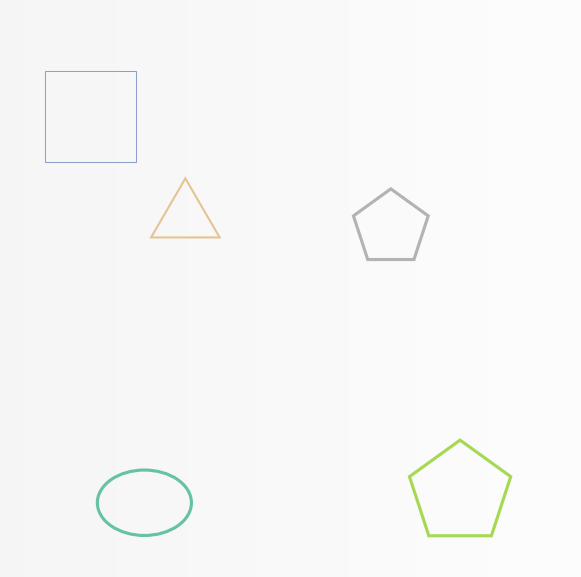[{"shape": "oval", "thickness": 1.5, "radius": 0.4, "center": [0.248, 0.129]}, {"shape": "square", "thickness": 0.5, "radius": 0.39, "center": [0.155, 0.797]}, {"shape": "pentagon", "thickness": 1.5, "radius": 0.46, "center": [0.792, 0.145]}, {"shape": "triangle", "thickness": 1, "radius": 0.34, "center": [0.319, 0.622]}, {"shape": "pentagon", "thickness": 1.5, "radius": 0.34, "center": [0.672, 0.604]}]